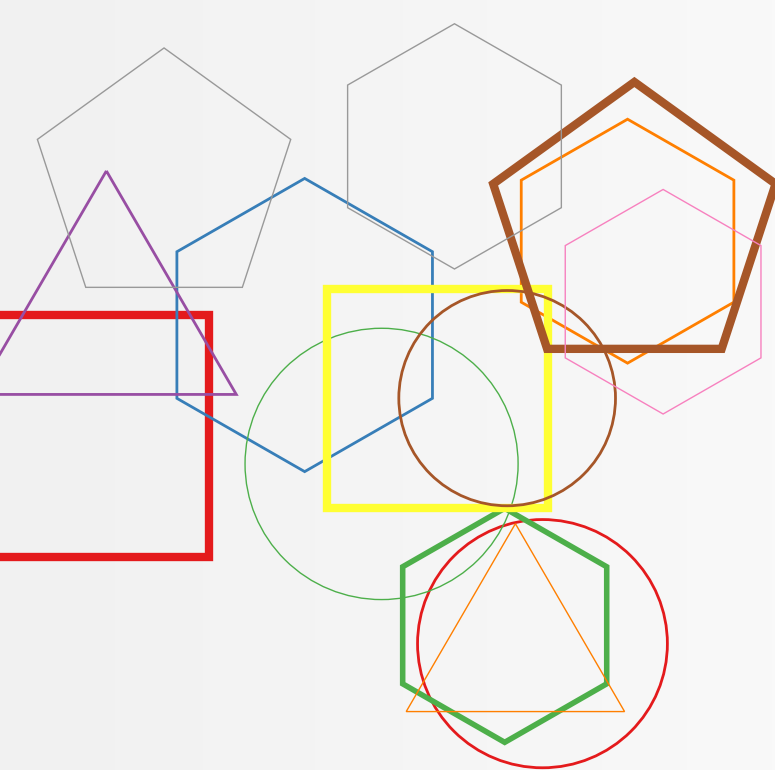[{"shape": "square", "thickness": 3, "radius": 0.79, "center": [0.112, 0.434]}, {"shape": "circle", "thickness": 1, "radius": 0.81, "center": [0.7, 0.164]}, {"shape": "hexagon", "thickness": 1, "radius": 0.95, "center": [0.393, 0.578]}, {"shape": "hexagon", "thickness": 2, "radius": 0.76, "center": [0.651, 0.188]}, {"shape": "circle", "thickness": 0.5, "radius": 0.88, "center": [0.492, 0.398]}, {"shape": "triangle", "thickness": 1, "radius": 0.97, "center": [0.137, 0.585]}, {"shape": "hexagon", "thickness": 1, "radius": 0.79, "center": [0.81, 0.687]}, {"shape": "triangle", "thickness": 0.5, "radius": 0.81, "center": [0.665, 0.157]}, {"shape": "square", "thickness": 3, "radius": 0.71, "center": [0.565, 0.482]}, {"shape": "circle", "thickness": 1, "radius": 0.7, "center": [0.654, 0.483]}, {"shape": "pentagon", "thickness": 3, "radius": 0.96, "center": [0.819, 0.702]}, {"shape": "hexagon", "thickness": 0.5, "radius": 0.73, "center": [0.856, 0.608]}, {"shape": "hexagon", "thickness": 0.5, "radius": 0.8, "center": [0.586, 0.81]}, {"shape": "pentagon", "thickness": 0.5, "radius": 0.86, "center": [0.212, 0.766]}]